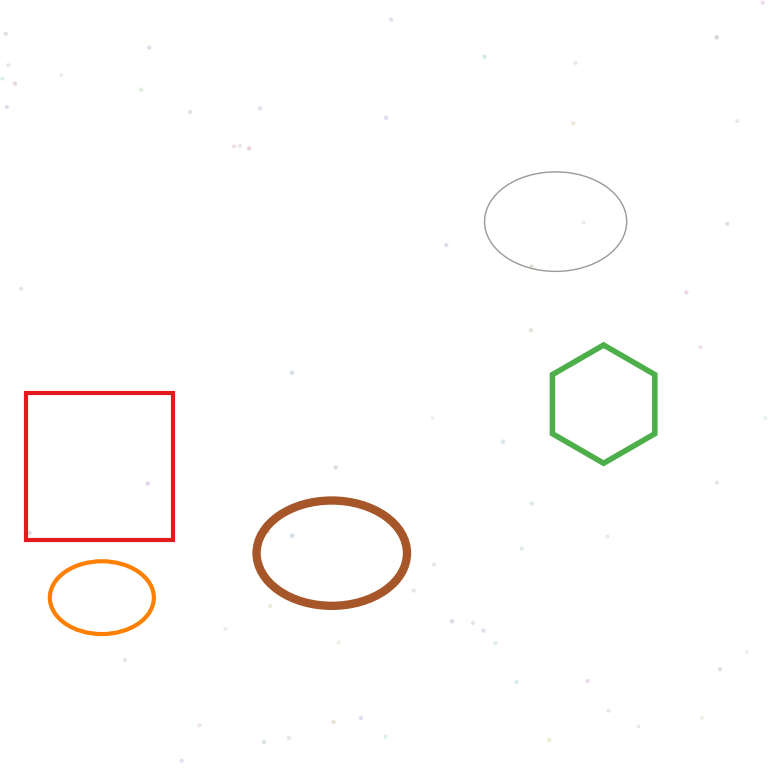[{"shape": "square", "thickness": 1.5, "radius": 0.48, "center": [0.129, 0.394]}, {"shape": "hexagon", "thickness": 2, "radius": 0.38, "center": [0.784, 0.475]}, {"shape": "oval", "thickness": 1.5, "radius": 0.34, "center": [0.132, 0.224]}, {"shape": "oval", "thickness": 3, "radius": 0.49, "center": [0.431, 0.282]}, {"shape": "oval", "thickness": 0.5, "radius": 0.46, "center": [0.722, 0.712]}]